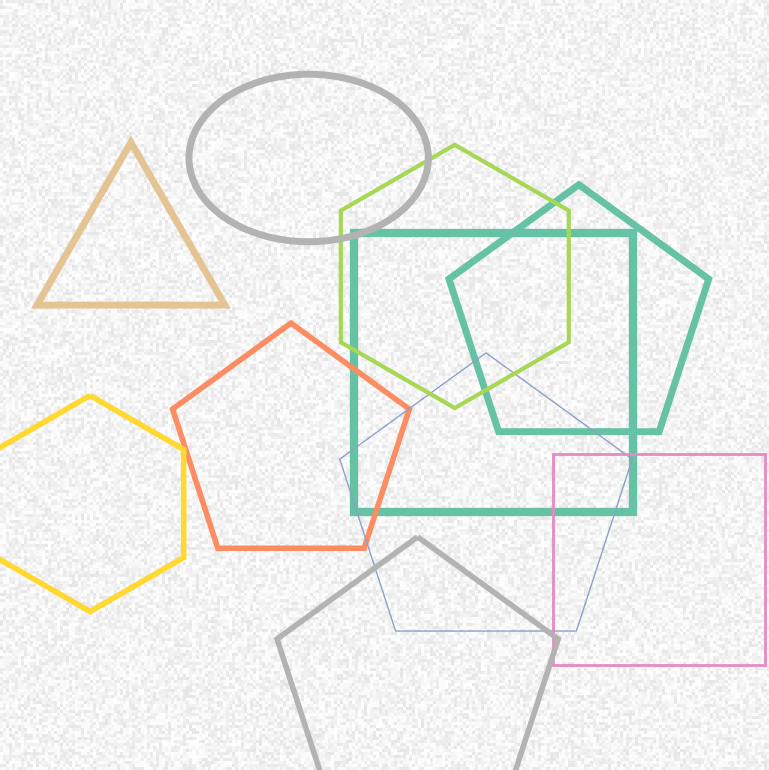[{"shape": "pentagon", "thickness": 2.5, "radius": 0.89, "center": [0.752, 0.583]}, {"shape": "square", "thickness": 3, "radius": 0.91, "center": [0.64, 0.516]}, {"shape": "pentagon", "thickness": 2, "radius": 0.81, "center": [0.378, 0.419]}, {"shape": "pentagon", "thickness": 0.5, "radius": 1.0, "center": [0.631, 0.342]}, {"shape": "square", "thickness": 1, "radius": 0.69, "center": [0.856, 0.273]}, {"shape": "hexagon", "thickness": 1.5, "radius": 0.85, "center": [0.591, 0.641]}, {"shape": "hexagon", "thickness": 2, "radius": 0.7, "center": [0.117, 0.346]}, {"shape": "triangle", "thickness": 2.5, "radius": 0.7, "center": [0.17, 0.674]}, {"shape": "oval", "thickness": 2.5, "radius": 0.78, "center": [0.401, 0.795]}, {"shape": "pentagon", "thickness": 2, "radius": 0.96, "center": [0.542, 0.111]}]